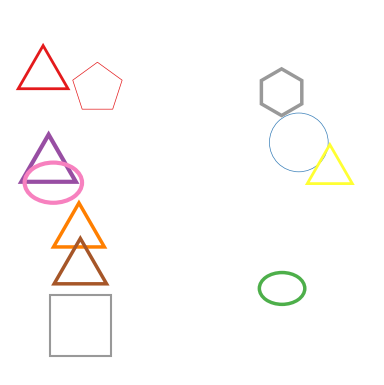[{"shape": "pentagon", "thickness": 0.5, "radius": 0.34, "center": [0.253, 0.771]}, {"shape": "triangle", "thickness": 2, "radius": 0.37, "center": [0.112, 0.807]}, {"shape": "circle", "thickness": 0.5, "radius": 0.38, "center": [0.776, 0.63]}, {"shape": "oval", "thickness": 2.5, "radius": 0.3, "center": [0.733, 0.251]}, {"shape": "triangle", "thickness": 3, "radius": 0.41, "center": [0.126, 0.569]}, {"shape": "triangle", "thickness": 2.5, "radius": 0.38, "center": [0.205, 0.397]}, {"shape": "triangle", "thickness": 2, "radius": 0.34, "center": [0.857, 0.557]}, {"shape": "triangle", "thickness": 2.5, "radius": 0.39, "center": [0.209, 0.302]}, {"shape": "oval", "thickness": 3, "radius": 0.37, "center": [0.139, 0.526]}, {"shape": "square", "thickness": 1.5, "radius": 0.4, "center": [0.21, 0.154]}, {"shape": "hexagon", "thickness": 2.5, "radius": 0.3, "center": [0.731, 0.761]}]